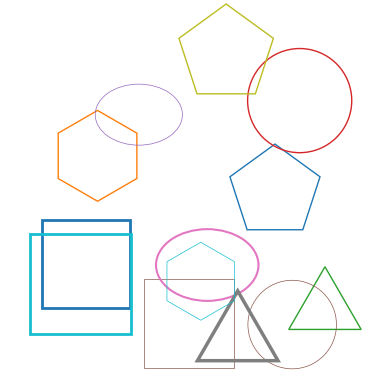[{"shape": "pentagon", "thickness": 1, "radius": 0.61, "center": [0.714, 0.503]}, {"shape": "square", "thickness": 2, "radius": 0.57, "center": [0.224, 0.315]}, {"shape": "hexagon", "thickness": 1, "radius": 0.59, "center": [0.253, 0.595]}, {"shape": "triangle", "thickness": 1, "radius": 0.54, "center": [0.844, 0.199]}, {"shape": "circle", "thickness": 1, "radius": 0.68, "center": [0.778, 0.739]}, {"shape": "oval", "thickness": 0.5, "radius": 0.57, "center": [0.361, 0.702]}, {"shape": "square", "thickness": 0.5, "radius": 0.58, "center": [0.491, 0.159]}, {"shape": "circle", "thickness": 0.5, "radius": 0.57, "center": [0.759, 0.157]}, {"shape": "oval", "thickness": 1.5, "radius": 0.67, "center": [0.538, 0.312]}, {"shape": "triangle", "thickness": 2.5, "radius": 0.6, "center": [0.617, 0.124]}, {"shape": "pentagon", "thickness": 1, "radius": 0.64, "center": [0.587, 0.861]}, {"shape": "square", "thickness": 2, "radius": 0.65, "center": [0.209, 0.262]}, {"shape": "hexagon", "thickness": 0.5, "radius": 0.51, "center": [0.521, 0.27]}]